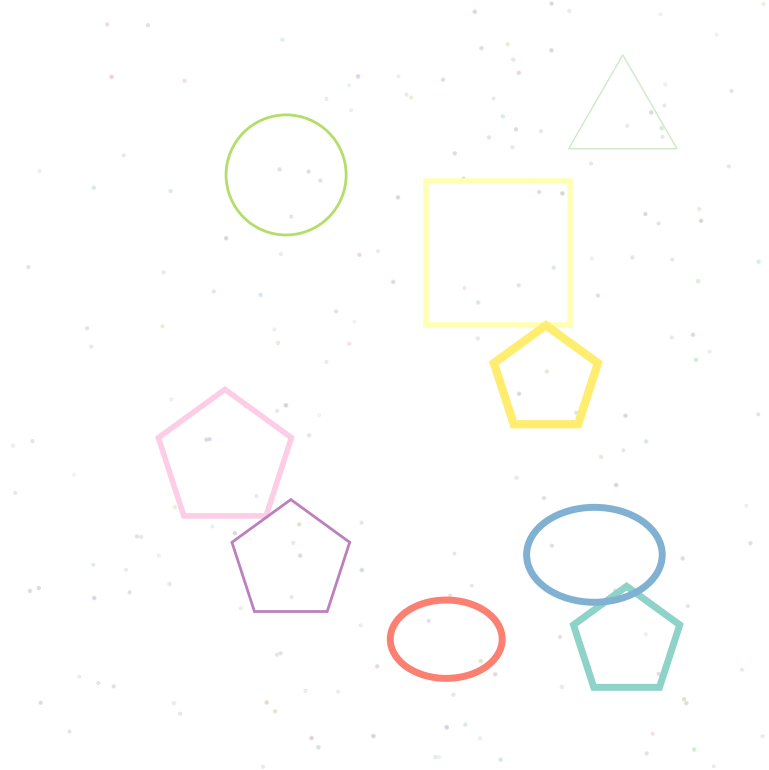[{"shape": "pentagon", "thickness": 2.5, "radius": 0.36, "center": [0.814, 0.166]}, {"shape": "square", "thickness": 2, "radius": 0.47, "center": [0.647, 0.671]}, {"shape": "oval", "thickness": 2.5, "radius": 0.36, "center": [0.58, 0.17]}, {"shape": "oval", "thickness": 2.5, "radius": 0.44, "center": [0.772, 0.279]}, {"shape": "circle", "thickness": 1, "radius": 0.39, "center": [0.372, 0.773]}, {"shape": "pentagon", "thickness": 2, "radius": 0.45, "center": [0.292, 0.403]}, {"shape": "pentagon", "thickness": 1, "radius": 0.4, "center": [0.378, 0.271]}, {"shape": "triangle", "thickness": 0.5, "radius": 0.41, "center": [0.809, 0.847]}, {"shape": "pentagon", "thickness": 3, "radius": 0.36, "center": [0.709, 0.507]}]